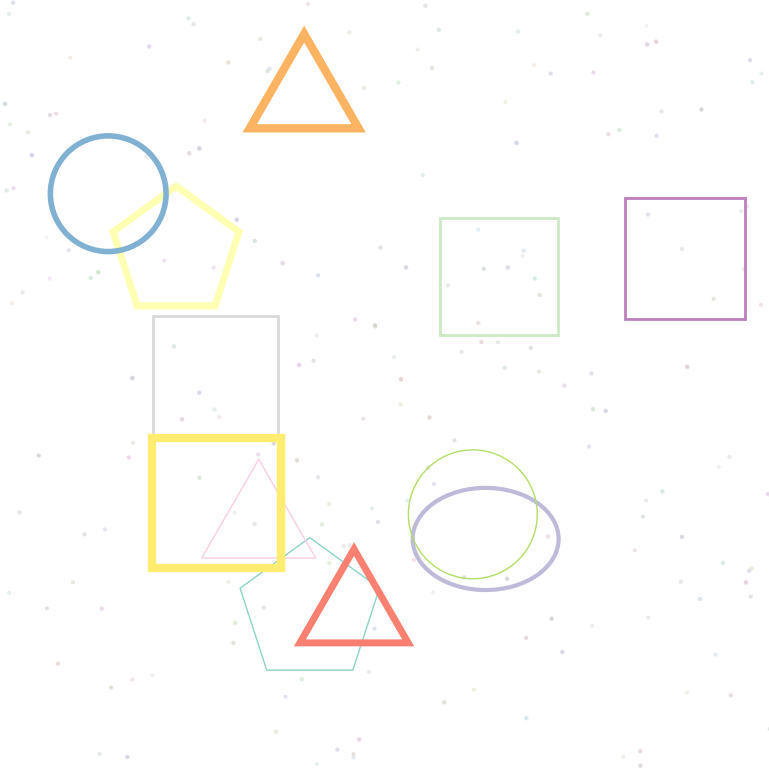[{"shape": "pentagon", "thickness": 0.5, "radius": 0.48, "center": [0.402, 0.207]}, {"shape": "pentagon", "thickness": 2.5, "radius": 0.43, "center": [0.229, 0.672]}, {"shape": "oval", "thickness": 1.5, "radius": 0.47, "center": [0.631, 0.3]}, {"shape": "triangle", "thickness": 2.5, "radius": 0.41, "center": [0.46, 0.206]}, {"shape": "circle", "thickness": 2, "radius": 0.38, "center": [0.141, 0.748]}, {"shape": "triangle", "thickness": 3, "radius": 0.41, "center": [0.395, 0.874]}, {"shape": "circle", "thickness": 0.5, "radius": 0.42, "center": [0.614, 0.332]}, {"shape": "triangle", "thickness": 0.5, "radius": 0.43, "center": [0.336, 0.318]}, {"shape": "square", "thickness": 1, "radius": 0.4, "center": [0.28, 0.509]}, {"shape": "square", "thickness": 1, "radius": 0.39, "center": [0.89, 0.664]}, {"shape": "square", "thickness": 1, "radius": 0.38, "center": [0.649, 0.641]}, {"shape": "square", "thickness": 3, "radius": 0.42, "center": [0.281, 0.346]}]